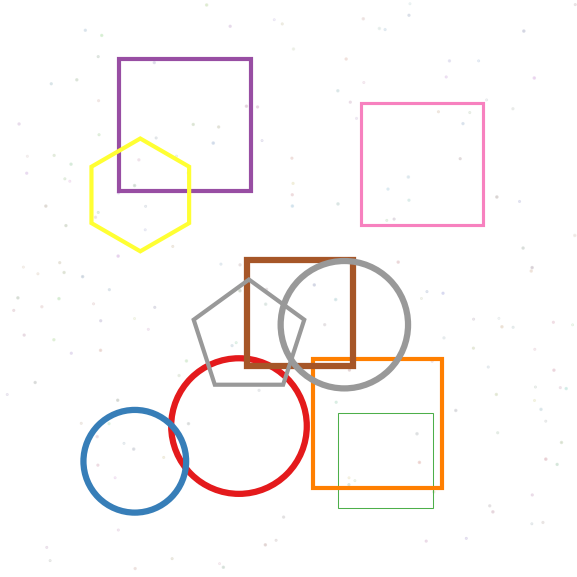[{"shape": "circle", "thickness": 3, "radius": 0.59, "center": [0.414, 0.261]}, {"shape": "circle", "thickness": 3, "radius": 0.44, "center": [0.233, 0.2]}, {"shape": "square", "thickness": 0.5, "radius": 0.41, "center": [0.668, 0.202]}, {"shape": "square", "thickness": 2, "radius": 0.57, "center": [0.321, 0.783]}, {"shape": "square", "thickness": 2, "radius": 0.56, "center": [0.654, 0.266]}, {"shape": "hexagon", "thickness": 2, "radius": 0.49, "center": [0.243, 0.662]}, {"shape": "square", "thickness": 3, "radius": 0.46, "center": [0.519, 0.458]}, {"shape": "square", "thickness": 1.5, "radius": 0.53, "center": [0.73, 0.715]}, {"shape": "pentagon", "thickness": 2, "radius": 0.5, "center": [0.431, 0.414]}, {"shape": "circle", "thickness": 3, "radius": 0.55, "center": [0.596, 0.437]}]